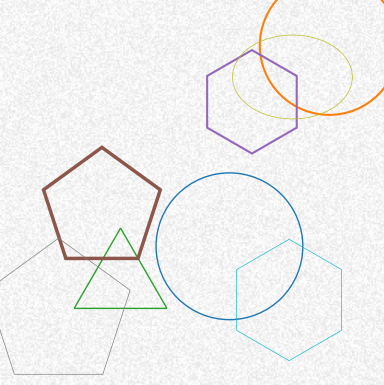[{"shape": "circle", "thickness": 1, "radius": 0.95, "center": [0.596, 0.36]}, {"shape": "circle", "thickness": 1.5, "radius": 0.9, "center": [0.855, 0.882]}, {"shape": "triangle", "thickness": 1, "radius": 0.7, "center": [0.313, 0.269]}, {"shape": "hexagon", "thickness": 1.5, "radius": 0.67, "center": [0.654, 0.736]}, {"shape": "pentagon", "thickness": 2.5, "radius": 0.8, "center": [0.265, 0.458]}, {"shape": "pentagon", "thickness": 0.5, "radius": 0.98, "center": [0.152, 0.186]}, {"shape": "oval", "thickness": 0.5, "radius": 0.78, "center": [0.76, 0.8]}, {"shape": "hexagon", "thickness": 0.5, "radius": 0.79, "center": [0.751, 0.221]}]